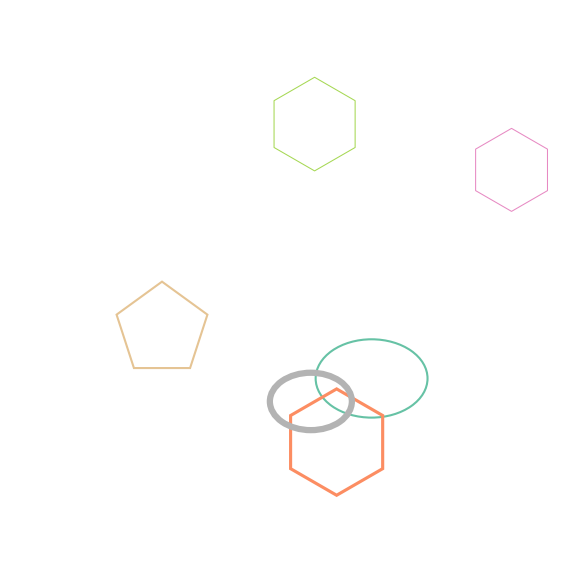[{"shape": "oval", "thickness": 1, "radius": 0.48, "center": [0.643, 0.344]}, {"shape": "hexagon", "thickness": 1.5, "radius": 0.46, "center": [0.583, 0.234]}, {"shape": "hexagon", "thickness": 0.5, "radius": 0.36, "center": [0.886, 0.705]}, {"shape": "hexagon", "thickness": 0.5, "radius": 0.41, "center": [0.545, 0.784]}, {"shape": "pentagon", "thickness": 1, "radius": 0.41, "center": [0.281, 0.429]}, {"shape": "oval", "thickness": 3, "radius": 0.35, "center": [0.538, 0.304]}]